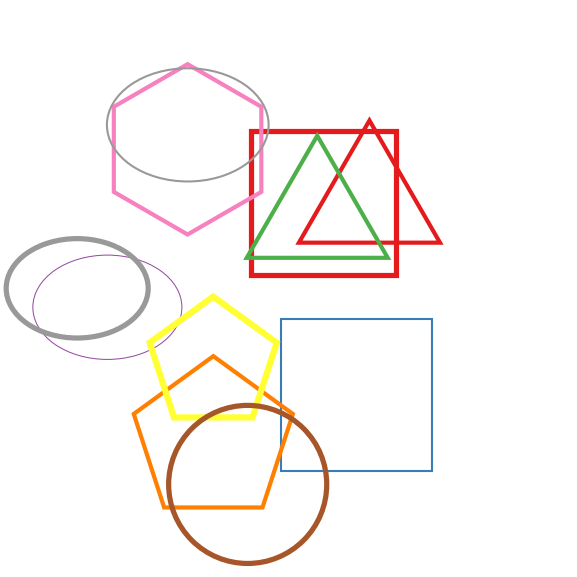[{"shape": "triangle", "thickness": 2, "radius": 0.71, "center": [0.64, 0.649]}, {"shape": "square", "thickness": 2.5, "radius": 0.63, "center": [0.56, 0.648]}, {"shape": "square", "thickness": 1, "radius": 0.65, "center": [0.617, 0.315]}, {"shape": "triangle", "thickness": 2, "radius": 0.7, "center": [0.549, 0.623]}, {"shape": "oval", "thickness": 0.5, "radius": 0.65, "center": [0.186, 0.467]}, {"shape": "pentagon", "thickness": 2, "radius": 0.72, "center": [0.369, 0.238]}, {"shape": "pentagon", "thickness": 3, "radius": 0.58, "center": [0.369, 0.37]}, {"shape": "circle", "thickness": 2.5, "radius": 0.68, "center": [0.429, 0.16]}, {"shape": "hexagon", "thickness": 2, "radius": 0.74, "center": [0.325, 0.741]}, {"shape": "oval", "thickness": 1, "radius": 0.7, "center": [0.325, 0.783]}, {"shape": "oval", "thickness": 2.5, "radius": 0.61, "center": [0.134, 0.5]}]